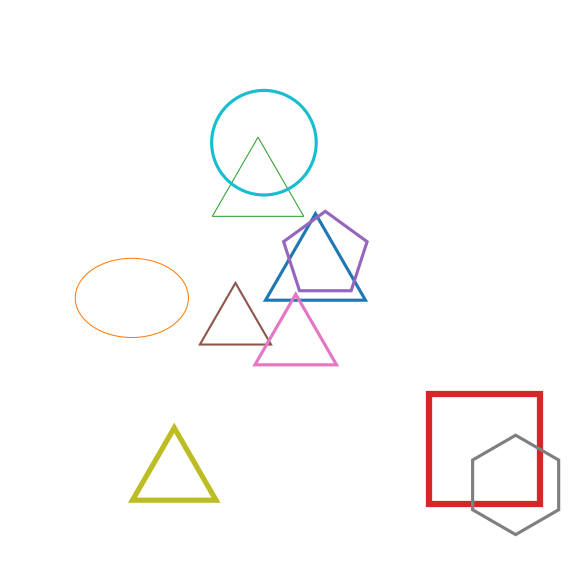[{"shape": "triangle", "thickness": 1.5, "radius": 0.5, "center": [0.546, 0.529]}, {"shape": "oval", "thickness": 0.5, "radius": 0.49, "center": [0.228, 0.483]}, {"shape": "triangle", "thickness": 0.5, "radius": 0.46, "center": [0.447, 0.67]}, {"shape": "square", "thickness": 3, "radius": 0.48, "center": [0.839, 0.221]}, {"shape": "pentagon", "thickness": 1.5, "radius": 0.38, "center": [0.563, 0.557]}, {"shape": "triangle", "thickness": 1, "radius": 0.36, "center": [0.408, 0.438]}, {"shape": "triangle", "thickness": 1.5, "radius": 0.41, "center": [0.512, 0.408]}, {"shape": "hexagon", "thickness": 1.5, "radius": 0.43, "center": [0.893, 0.159]}, {"shape": "triangle", "thickness": 2.5, "radius": 0.42, "center": [0.302, 0.175]}, {"shape": "circle", "thickness": 1.5, "radius": 0.45, "center": [0.457, 0.752]}]